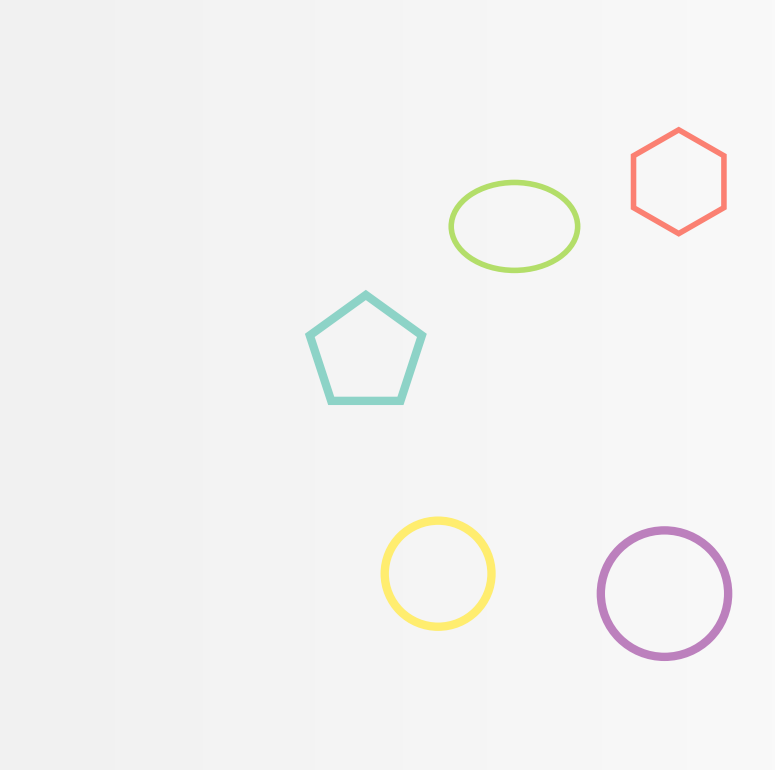[{"shape": "pentagon", "thickness": 3, "radius": 0.38, "center": [0.472, 0.541]}, {"shape": "hexagon", "thickness": 2, "radius": 0.34, "center": [0.876, 0.764]}, {"shape": "oval", "thickness": 2, "radius": 0.41, "center": [0.664, 0.706]}, {"shape": "circle", "thickness": 3, "radius": 0.41, "center": [0.857, 0.229]}, {"shape": "circle", "thickness": 3, "radius": 0.34, "center": [0.565, 0.255]}]